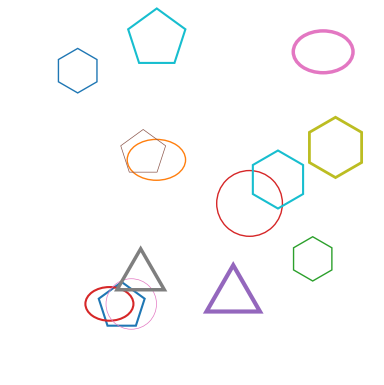[{"shape": "hexagon", "thickness": 1, "radius": 0.29, "center": [0.202, 0.816]}, {"shape": "pentagon", "thickness": 1.5, "radius": 0.31, "center": [0.316, 0.205]}, {"shape": "oval", "thickness": 1, "radius": 0.38, "center": [0.406, 0.585]}, {"shape": "hexagon", "thickness": 1, "radius": 0.29, "center": [0.812, 0.328]}, {"shape": "circle", "thickness": 1, "radius": 0.43, "center": [0.648, 0.472]}, {"shape": "oval", "thickness": 1.5, "radius": 0.31, "center": [0.284, 0.211]}, {"shape": "triangle", "thickness": 3, "radius": 0.4, "center": [0.606, 0.231]}, {"shape": "pentagon", "thickness": 0.5, "radius": 0.31, "center": [0.372, 0.602]}, {"shape": "circle", "thickness": 0.5, "radius": 0.33, "center": [0.341, 0.21]}, {"shape": "oval", "thickness": 2.5, "radius": 0.39, "center": [0.839, 0.865]}, {"shape": "triangle", "thickness": 2.5, "radius": 0.35, "center": [0.365, 0.283]}, {"shape": "hexagon", "thickness": 2, "radius": 0.39, "center": [0.871, 0.617]}, {"shape": "pentagon", "thickness": 1.5, "radius": 0.39, "center": [0.407, 0.9]}, {"shape": "hexagon", "thickness": 1.5, "radius": 0.38, "center": [0.722, 0.534]}]